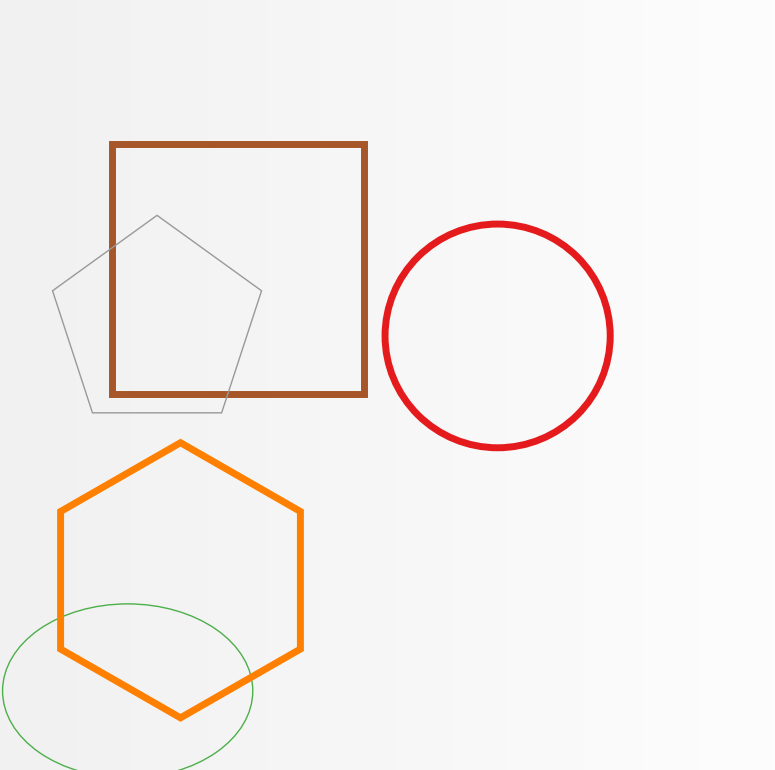[{"shape": "circle", "thickness": 2.5, "radius": 0.73, "center": [0.642, 0.564]}, {"shape": "oval", "thickness": 0.5, "radius": 0.81, "center": [0.165, 0.103]}, {"shape": "hexagon", "thickness": 2.5, "radius": 0.89, "center": [0.233, 0.246]}, {"shape": "square", "thickness": 2.5, "radius": 0.81, "center": [0.307, 0.651]}, {"shape": "pentagon", "thickness": 0.5, "radius": 0.71, "center": [0.203, 0.579]}]